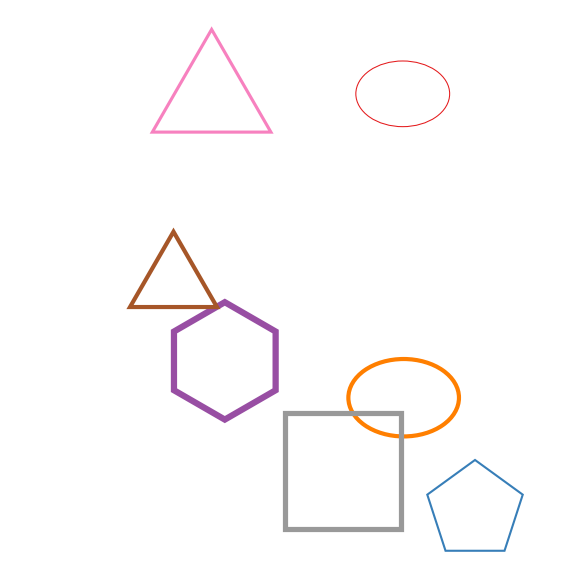[{"shape": "oval", "thickness": 0.5, "radius": 0.41, "center": [0.697, 0.837]}, {"shape": "pentagon", "thickness": 1, "radius": 0.43, "center": [0.823, 0.116]}, {"shape": "hexagon", "thickness": 3, "radius": 0.51, "center": [0.389, 0.374]}, {"shape": "oval", "thickness": 2, "radius": 0.48, "center": [0.699, 0.31]}, {"shape": "triangle", "thickness": 2, "radius": 0.43, "center": [0.3, 0.511]}, {"shape": "triangle", "thickness": 1.5, "radius": 0.59, "center": [0.366, 0.83]}, {"shape": "square", "thickness": 2.5, "radius": 0.5, "center": [0.594, 0.183]}]